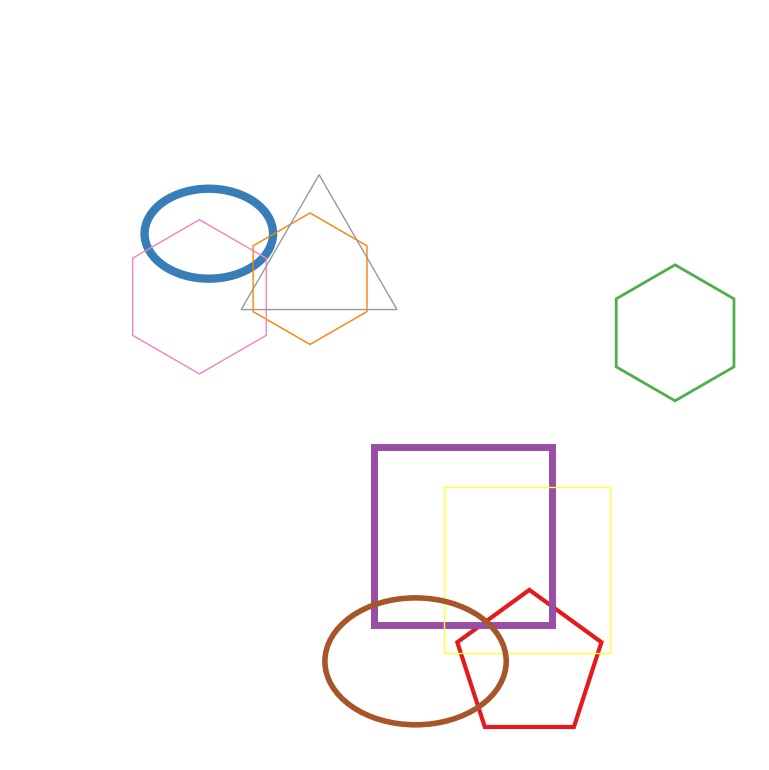[{"shape": "pentagon", "thickness": 1.5, "radius": 0.49, "center": [0.687, 0.135]}, {"shape": "oval", "thickness": 3, "radius": 0.42, "center": [0.271, 0.696]}, {"shape": "hexagon", "thickness": 1, "radius": 0.44, "center": [0.877, 0.568]}, {"shape": "square", "thickness": 2.5, "radius": 0.58, "center": [0.601, 0.304]}, {"shape": "hexagon", "thickness": 0.5, "radius": 0.43, "center": [0.403, 0.638]}, {"shape": "square", "thickness": 0.5, "radius": 0.54, "center": [0.684, 0.26]}, {"shape": "oval", "thickness": 2, "radius": 0.59, "center": [0.54, 0.141]}, {"shape": "hexagon", "thickness": 0.5, "radius": 0.5, "center": [0.259, 0.615]}, {"shape": "triangle", "thickness": 0.5, "radius": 0.58, "center": [0.414, 0.656]}]